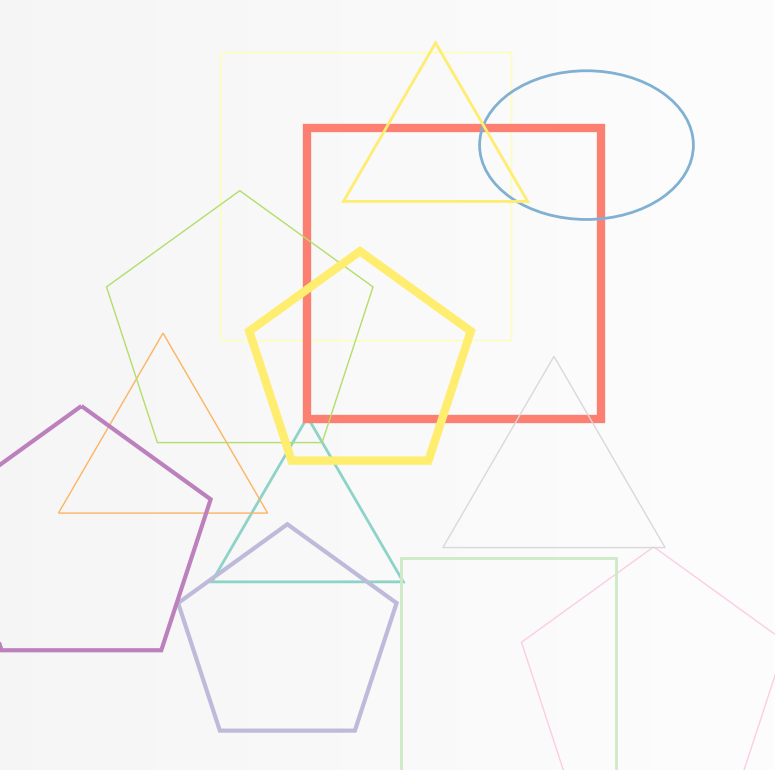[{"shape": "triangle", "thickness": 1, "radius": 0.71, "center": [0.397, 0.316]}, {"shape": "square", "thickness": 0.5, "radius": 0.94, "center": [0.472, 0.745]}, {"shape": "pentagon", "thickness": 1.5, "radius": 0.74, "center": [0.371, 0.171]}, {"shape": "square", "thickness": 3, "radius": 0.95, "center": [0.586, 0.644]}, {"shape": "oval", "thickness": 1, "radius": 0.69, "center": [0.757, 0.812]}, {"shape": "triangle", "thickness": 0.5, "radius": 0.78, "center": [0.21, 0.412]}, {"shape": "pentagon", "thickness": 0.5, "radius": 0.9, "center": [0.309, 0.572]}, {"shape": "pentagon", "thickness": 0.5, "radius": 0.9, "center": [0.843, 0.111]}, {"shape": "triangle", "thickness": 0.5, "radius": 0.83, "center": [0.715, 0.372]}, {"shape": "pentagon", "thickness": 1.5, "radius": 0.88, "center": [0.105, 0.297]}, {"shape": "square", "thickness": 1, "radius": 0.69, "center": [0.656, 0.137]}, {"shape": "pentagon", "thickness": 3, "radius": 0.75, "center": [0.465, 0.523]}, {"shape": "triangle", "thickness": 1, "radius": 0.69, "center": [0.562, 0.807]}]